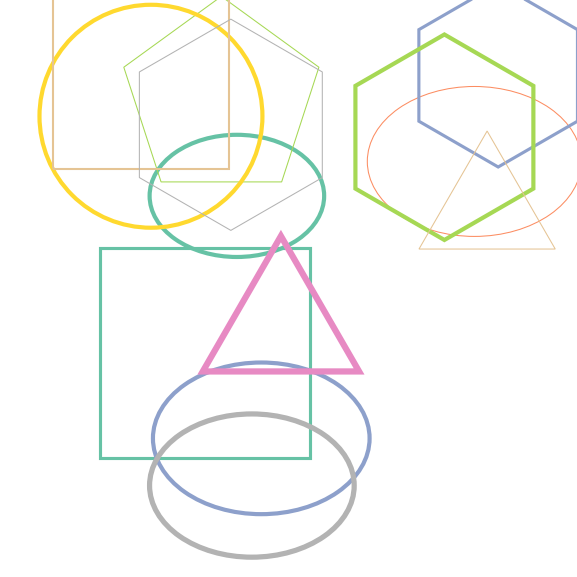[{"shape": "square", "thickness": 1.5, "radius": 0.91, "center": [0.355, 0.388]}, {"shape": "oval", "thickness": 2, "radius": 0.76, "center": [0.41, 0.66]}, {"shape": "oval", "thickness": 0.5, "radius": 0.93, "center": [0.821, 0.72]}, {"shape": "oval", "thickness": 2, "radius": 0.94, "center": [0.452, 0.24]}, {"shape": "hexagon", "thickness": 1.5, "radius": 0.79, "center": [0.863, 0.869]}, {"shape": "triangle", "thickness": 3, "radius": 0.78, "center": [0.486, 0.434]}, {"shape": "pentagon", "thickness": 0.5, "radius": 0.89, "center": [0.383, 0.828]}, {"shape": "hexagon", "thickness": 2, "radius": 0.89, "center": [0.77, 0.762]}, {"shape": "circle", "thickness": 2, "radius": 0.97, "center": [0.261, 0.798]}, {"shape": "triangle", "thickness": 0.5, "radius": 0.68, "center": [0.843, 0.636]}, {"shape": "square", "thickness": 1, "radius": 0.76, "center": [0.244, 0.859]}, {"shape": "oval", "thickness": 2.5, "radius": 0.89, "center": [0.436, 0.158]}, {"shape": "hexagon", "thickness": 0.5, "radius": 0.91, "center": [0.4, 0.783]}]